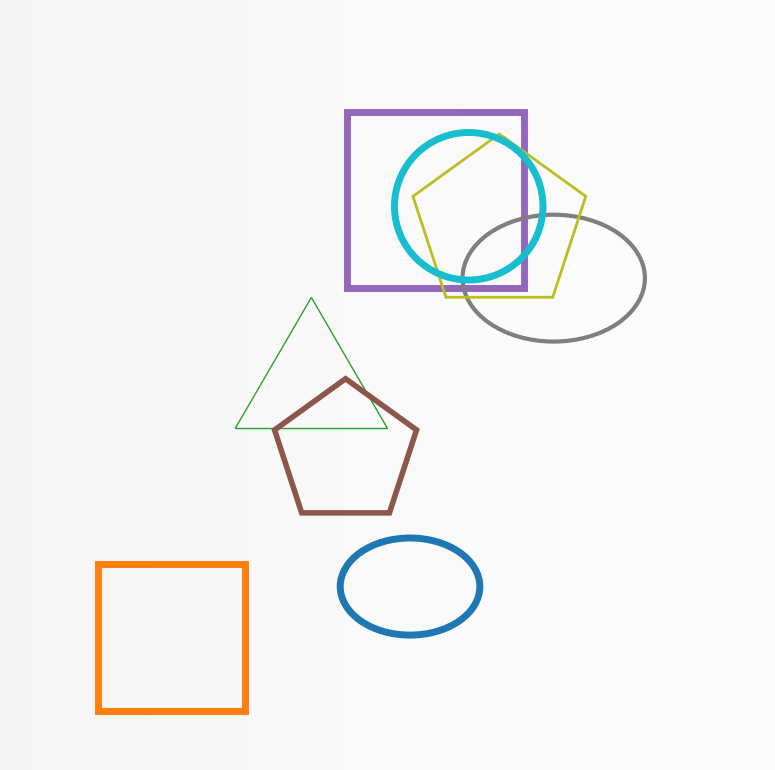[{"shape": "oval", "thickness": 2.5, "radius": 0.45, "center": [0.529, 0.238]}, {"shape": "square", "thickness": 2.5, "radius": 0.47, "center": [0.221, 0.172]}, {"shape": "triangle", "thickness": 0.5, "radius": 0.57, "center": [0.402, 0.5]}, {"shape": "square", "thickness": 2.5, "radius": 0.57, "center": [0.561, 0.74]}, {"shape": "pentagon", "thickness": 2, "radius": 0.48, "center": [0.446, 0.412]}, {"shape": "oval", "thickness": 1.5, "radius": 0.59, "center": [0.714, 0.639]}, {"shape": "pentagon", "thickness": 1, "radius": 0.59, "center": [0.644, 0.709]}, {"shape": "circle", "thickness": 2.5, "radius": 0.48, "center": [0.605, 0.732]}]